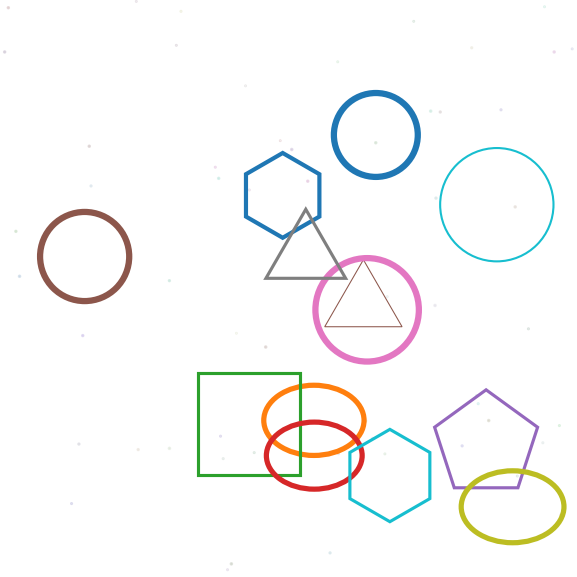[{"shape": "hexagon", "thickness": 2, "radius": 0.37, "center": [0.489, 0.661]}, {"shape": "circle", "thickness": 3, "radius": 0.36, "center": [0.651, 0.765]}, {"shape": "oval", "thickness": 2.5, "radius": 0.43, "center": [0.544, 0.271]}, {"shape": "square", "thickness": 1.5, "radius": 0.44, "center": [0.431, 0.265]}, {"shape": "oval", "thickness": 2.5, "radius": 0.41, "center": [0.544, 0.21]}, {"shape": "pentagon", "thickness": 1.5, "radius": 0.47, "center": [0.842, 0.23]}, {"shape": "circle", "thickness": 3, "radius": 0.39, "center": [0.147, 0.555]}, {"shape": "triangle", "thickness": 0.5, "radius": 0.39, "center": [0.629, 0.472]}, {"shape": "circle", "thickness": 3, "radius": 0.45, "center": [0.636, 0.463]}, {"shape": "triangle", "thickness": 1.5, "radius": 0.4, "center": [0.529, 0.557]}, {"shape": "oval", "thickness": 2.5, "radius": 0.44, "center": [0.888, 0.122]}, {"shape": "hexagon", "thickness": 1.5, "radius": 0.4, "center": [0.675, 0.176]}, {"shape": "circle", "thickness": 1, "radius": 0.49, "center": [0.86, 0.645]}]